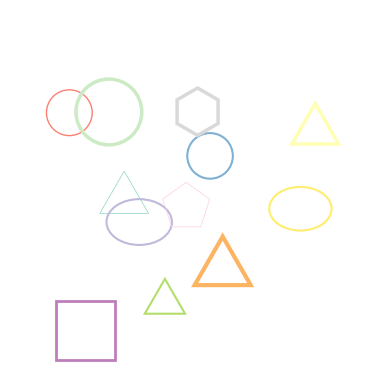[{"shape": "triangle", "thickness": 0.5, "radius": 0.37, "center": [0.323, 0.482]}, {"shape": "triangle", "thickness": 2.5, "radius": 0.35, "center": [0.819, 0.661]}, {"shape": "oval", "thickness": 1.5, "radius": 0.42, "center": [0.362, 0.423]}, {"shape": "circle", "thickness": 1, "radius": 0.3, "center": [0.18, 0.707]}, {"shape": "circle", "thickness": 1.5, "radius": 0.3, "center": [0.546, 0.595]}, {"shape": "triangle", "thickness": 3, "radius": 0.42, "center": [0.578, 0.302]}, {"shape": "triangle", "thickness": 1.5, "radius": 0.3, "center": [0.428, 0.215]}, {"shape": "pentagon", "thickness": 0.5, "radius": 0.32, "center": [0.484, 0.463]}, {"shape": "hexagon", "thickness": 2.5, "radius": 0.31, "center": [0.513, 0.71]}, {"shape": "square", "thickness": 2, "radius": 0.38, "center": [0.221, 0.141]}, {"shape": "circle", "thickness": 2.5, "radius": 0.43, "center": [0.283, 0.709]}, {"shape": "oval", "thickness": 1.5, "radius": 0.4, "center": [0.78, 0.458]}]